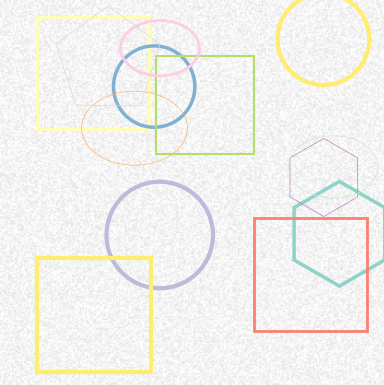[{"shape": "hexagon", "thickness": 2.5, "radius": 0.68, "center": [0.882, 0.393]}, {"shape": "square", "thickness": 2, "radius": 0.73, "center": [0.242, 0.811]}, {"shape": "circle", "thickness": 3, "radius": 0.69, "center": [0.415, 0.39]}, {"shape": "square", "thickness": 2, "radius": 0.73, "center": [0.806, 0.288]}, {"shape": "circle", "thickness": 2.5, "radius": 0.53, "center": [0.4, 0.775]}, {"shape": "oval", "thickness": 0.5, "radius": 0.69, "center": [0.349, 0.667]}, {"shape": "square", "thickness": 1.5, "radius": 0.63, "center": [0.533, 0.727]}, {"shape": "oval", "thickness": 2, "radius": 0.51, "center": [0.416, 0.875]}, {"shape": "pentagon", "thickness": 0.5, "radius": 0.71, "center": [0.281, 0.842]}, {"shape": "hexagon", "thickness": 0.5, "radius": 0.51, "center": [0.841, 0.539]}, {"shape": "oval", "thickness": 0.5, "radius": 0.58, "center": [0.866, 0.566]}, {"shape": "circle", "thickness": 3, "radius": 0.6, "center": [0.84, 0.898]}, {"shape": "square", "thickness": 3, "radius": 0.74, "center": [0.244, 0.182]}]